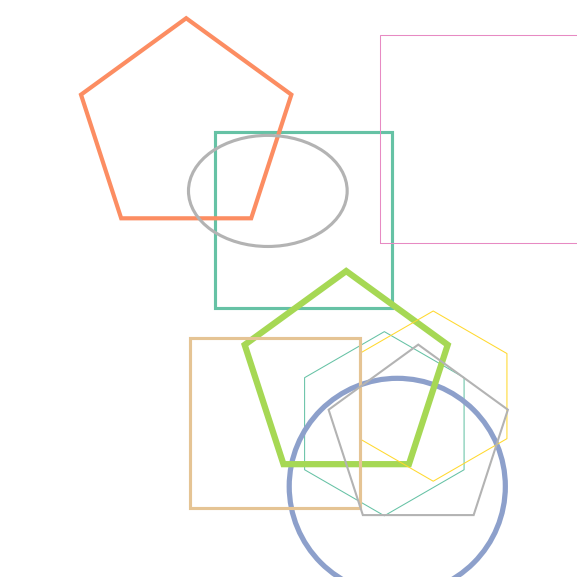[{"shape": "hexagon", "thickness": 0.5, "radius": 0.8, "center": [0.666, 0.265]}, {"shape": "square", "thickness": 1.5, "radius": 0.76, "center": [0.525, 0.619]}, {"shape": "pentagon", "thickness": 2, "radius": 0.96, "center": [0.322, 0.776]}, {"shape": "circle", "thickness": 2.5, "radius": 0.94, "center": [0.688, 0.157]}, {"shape": "square", "thickness": 0.5, "radius": 0.9, "center": [0.838, 0.759]}, {"shape": "pentagon", "thickness": 3, "radius": 0.92, "center": [0.599, 0.345]}, {"shape": "hexagon", "thickness": 0.5, "radius": 0.74, "center": [0.75, 0.313]}, {"shape": "square", "thickness": 1.5, "radius": 0.74, "center": [0.477, 0.267]}, {"shape": "oval", "thickness": 1.5, "radius": 0.69, "center": [0.464, 0.669]}, {"shape": "pentagon", "thickness": 1, "radius": 0.82, "center": [0.724, 0.239]}]